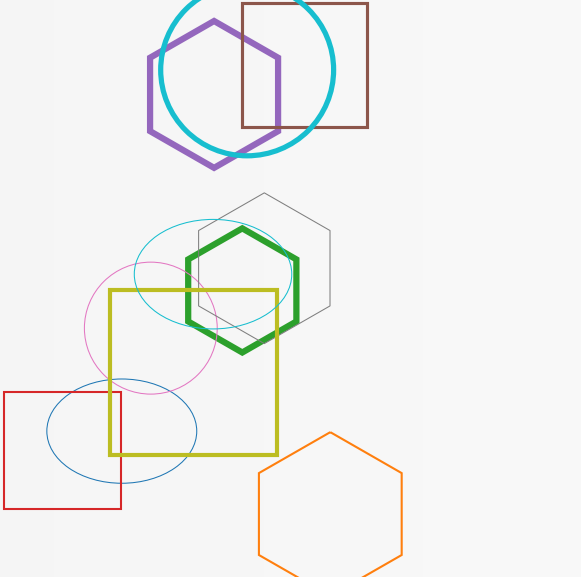[{"shape": "oval", "thickness": 0.5, "radius": 0.64, "center": [0.21, 0.253]}, {"shape": "hexagon", "thickness": 1, "radius": 0.71, "center": [0.568, 0.109]}, {"shape": "hexagon", "thickness": 3, "radius": 0.54, "center": [0.417, 0.496]}, {"shape": "square", "thickness": 1, "radius": 0.51, "center": [0.107, 0.219]}, {"shape": "hexagon", "thickness": 3, "radius": 0.64, "center": [0.368, 0.836]}, {"shape": "square", "thickness": 1.5, "radius": 0.54, "center": [0.523, 0.887]}, {"shape": "circle", "thickness": 0.5, "radius": 0.57, "center": [0.259, 0.431]}, {"shape": "hexagon", "thickness": 0.5, "radius": 0.65, "center": [0.455, 0.535]}, {"shape": "square", "thickness": 2, "radius": 0.72, "center": [0.333, 0.355]}, {"shape": "oval", "thickness": 0.5, "radius": 0.68, "center": [0.366, 0.524]}, {"shape": "circle", "thickness": 2.5, "radius": 0.74, "center": [0.425, 0.878]}]